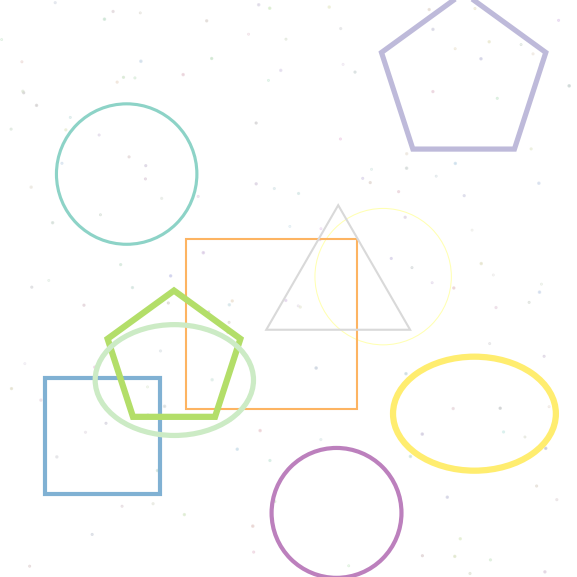[{"shape": "circle", "thickness": 1.5, "radius": 0.61, "center": [0.219, 0.698]}, {"shape": "circle", "thickness": 0.5, "radius": 0.59, "center": [0.663, 0.52]}, {"shape": "pentagon", "thickness": 2.5, "radius": 0.75, "center": [0.803, 0.862]}, {"shape": "square", "thickness": 2, "radius": 0.5, "center": [0.177, 0.244]}, {"shape": "square", "thickness": 1, "radius": 0.74, "center": [0.47, 0.438]}, {"shape": "pentagon", "thickness": 3, "radius": 0.6, "center": [0.301, 0.375]}, {"shape": "triangle", "thickness": 1, "radius": 0.72, "center": [0.586, 0.5]}, {"shape": "circle", "thickness": 2, "radius": 0.56, "center": [0.583, 0.111]}, {"shape": "oval", "thickness": 2.5, "radius": 0.69, "center": [0.302, 0.341]}, {"shape": "oval", "thickness": 3, "radius": 0.7, "center": [0.822, 0.283]}]